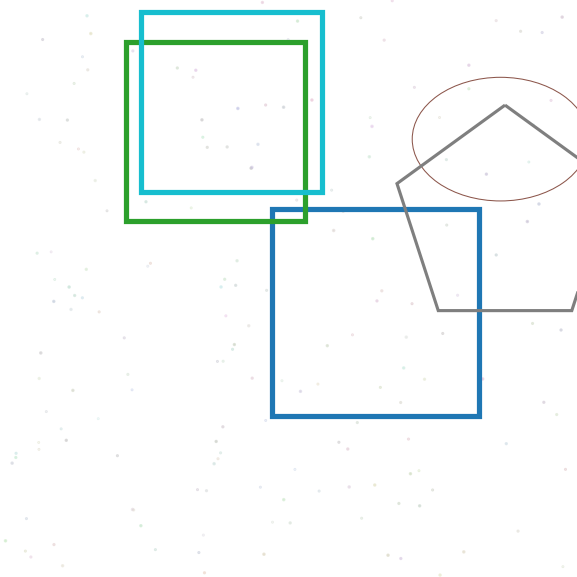[{"shape": "square", "thickness": 2.5, "radius": 0.9, "center": [0.65, 0.457]}, {"shape": "square", "thickness": 2.5, "radius": 0.77, "center": [0.373, 0.772]}, {"shape": "oval", "thickness": 0.5, "radius": 0.76, "center": [0.867, 0.758]}, {"shape": "pentagon", "thickness": 1.5, "radius": 0.98, "center": [0.874, 0.62]}, {"shape": "square", "thickness": 2.5, "radius": 0.78, "center": [0.4, 0.823]}]